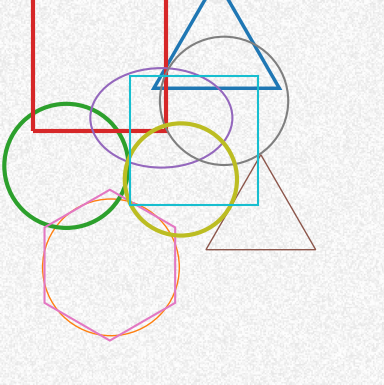[{"shape": "triangle", "thickness": 2.5, "radius": 0.94, "center": [0.563, 0.865]}, {"shape": "circle", "thickness": 1, "radius": 0.89, "center": [0.288, 0.306]}, {"shape": "circle", "thickness": 3, "radius": 0.81, "center": [0.172, 0.569]}, {"shape": "square", "thickness": 3, "radius": 0.86, "center": [0.259, 0.833]}, {"shape": "oval", "thickness": 1.5, "radius": 0.92, "center": [0.419, 0.694]}, {"shape": "triangle", "thickness": 1, "radius": 0.82, "center": [0.678, 0.434]}, {"shape": "hexagon", "thickness": 1.5, "radius": 0.98, "center": [0.285, 0.311]}, {"shape": "circle", "thickness": 1.5, "radius": 0.83, "center": [0.582, 0.738]}, {"shape": "circle", "thickness": 3, "radius": 0.73, "center": [0.47, 0.534]}, {"shape": "square", "thickness": 1.5, "radius": 0.83, "center": [0.505, 0.635]}]